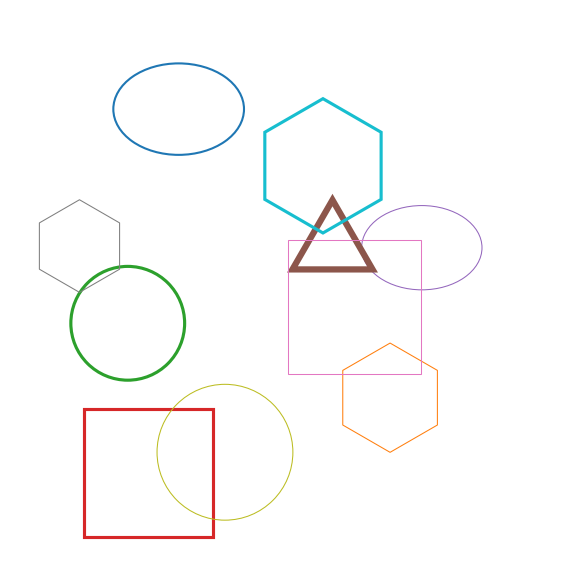[{"shape": "oval", "thickness": 1, "radius": 0.57, "center": [0.309, 0.81]}, {"shape": "hexagon", "thickness": 0.5, "radius": 0.47, "center": [0.675, 0.31]}, {"shape": "circle", "thickness": 1.5, "radius": 0.49, "center": [0.221, 0.439]}, {"shape": "square", "thickness": 1.5, "radius": 0.55, "center": [0.257, 0.181]}, {"shape": "oval", "thickness": 0.5, "radius": 0.52, "center": [0.73, 0.57]}, {"shape": "triangle", "thickness": 3, "radius": 0.4, "center": [0.576, 0.573]}, {"shape": "square", "thickness": 0.5, "radius": 0.58, "center": [0.614, 0.468]}, {"shape": "hexagon", "thickness": 0.5, "radius": 0.4, "center": [0.138, 0.573]}, {"shape": "circle", "thickness": 0.5, "radius": 0.59, "center": [0.39, 0.216]}, {"shape": "hexagon", "thickness": 1.5, "radius": 0.58, "center": [0.559, 0.712]}]